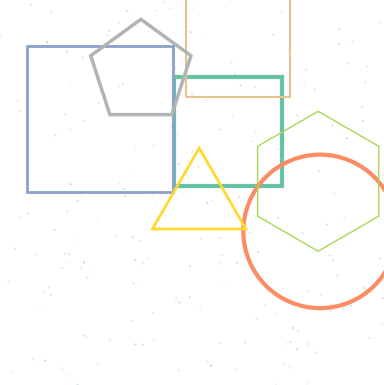[{"shape": "square", "thickness": 3, "radius": 0.7, "center": [0.593, 0.658]}, {"shape": "circle", "thickness": 3, "radius": 1.0, "center": [0.831, 0.399]}, {"shape": "square", "thickness": 2, "radius": 0.95, "center": [0.259, 0.691]}, {"shape": "hexagon", "thickness": 1, "radius": 0.91, "center": [0.826, 0.529]}, {"shape": "triangle", "thickness": 2, "radius": 0.7, "center": [0.517, 0.475]}, {"shape": "square", "thickness": 1.5, "radius": 0.68, "center": [0.619, 0.883]}, {"shape": "pentagon", "thickness": 2.5, "radius": 0.68, "center": [0.366, 0.813]}]